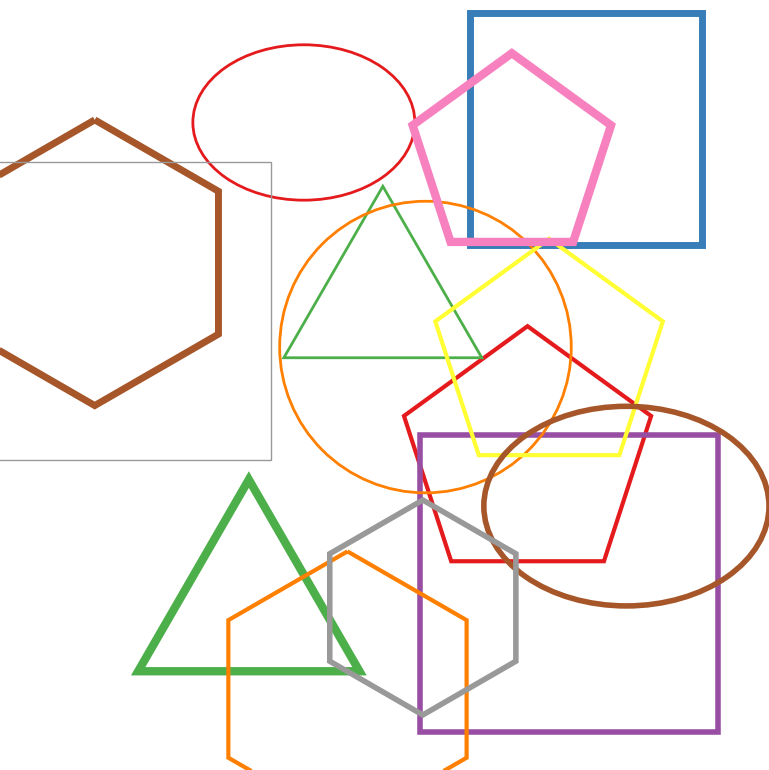[{"shape": "pentagon", "thickness": 1.5, "radius": 0.84, "center": [0.685, 0.408]}, {"shape": "oval", "thickness": 1, "radius": 0.72, "center": [0.395, 0.841]}, {"shape": "square", "thickness": 2.5, "radius": 0.75, "center": [0.761, 0.833]}, {"shape": "triangle", "thickness": 1, "radius": 0.74, "center": [0.497, 0.61]}, {"shape": "triangle", "thickness": 3, "radius": 0.83, "center": [0.323, 0.211]}, {"shape": "square", "thickness": 2, "radius": 0.97, "center": [0.739, 0.242]}, {"shape": "hexagon", "thickness": 1.5, "radius": 0.89, "center": [0.451, 0.105]}, {"shape": "circle", "thickness": 1, "radius": 0.95, "center": [0.553, 0.549]}, {"shape": "pentagon", "thickness": 1.5, "radius": 0.78, "center": [0.713, 0.535]}, {"shape": "hexagon", "thickness": 2.5, "radius": 0.93, "center": [0.123, 0.659]}, {"shape": "oval", "thickness": 2, "radius": 0.93, "center": [0.814, 0.343]}, {"shape": "pentagon", "thickness": 3, "radius": 0.68, "center": [0.665, 0.795]}, {"shape": "hexagon", "thickness": 2, "radius": 0.7, "center": [0.549, 0.211]}, {"shape": "square", "thickness": 0.5, "radius": 0.97, "center": [0.158, 0.596]}]